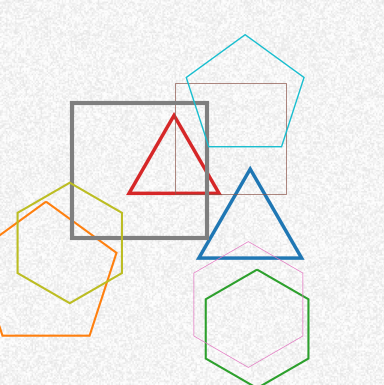[{"shape": "triangle", "thickness": 2.5, "radius": 0.77, "center": [0.65, 0.407]}, {"shape": "pentagon", "thickness": 1.5, "radius": 0.96, "center": [0.12, 0.284]}, {"shape": "hexagon", "thickness": 1.5, "radius": 0.77, "center": [0.668, 0.146]}, {"shape": "triangle", "thickness": 2.5, "radius": 0.67, "center": [0.452, 0.565]}, {"shape": "square", "thickness": 0.5, "radius": 0.72, "center": [0.599, 0.64]}, {"shape": "hexagon", "thickness": 0.5, "radius": 0.82, "center": [0.645, 0.209]}, {"shape": "square", "thickness": 3, "radius": 0.88, "center": [0.363, 0.557]}, {"shape": "hexagon", "thickness": 1.5, "radius": 0.78, "center": [0.181, 0.369]}, {"shape": "pentagon", "thickness": 1, "radius": 0.8, "center": [0.637, 0.749]}]